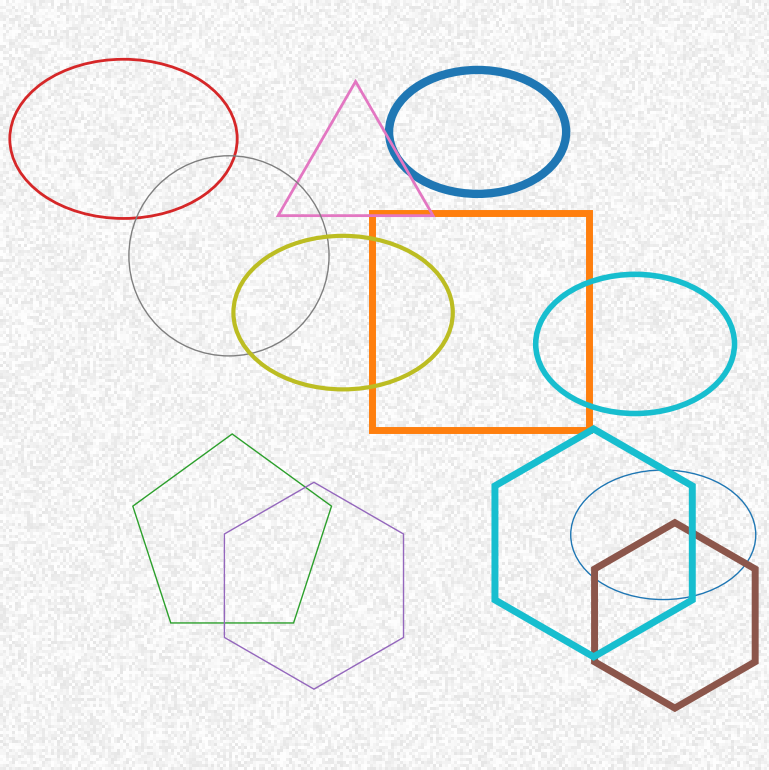[{"shape": "oval", "thickness": 0.5, "radius": 0.6, "center": [0.861, 0.305]}, {"shape": "oval", "thickness": 3, "radius": 0.57, "center": [0.62, 0.829]}, {"shape": "square", "thickness": 2.5, "radius": 0.7, "center": [0.624, 0.583]}, {"shape": "pentagon", "thickness": 0.5, "radius": 0.68, "center": [0.302, 0.301]}, {"shape": "oval", "thickness": 1, "radius": 0.74, "center": [0.16, 0.82]}, {"shape": "hexagon", "thickness": 0.5, "radius": 0.67, "center": [0.408, 0.239]}, {"shape": "hexagon", "thickness": 2.5, "radius": 0.6, "center": [0.876, 0.201]}, {"shape": "triangle", "thickness": 1, "radius": 0.58, "center": [0.462, 0.778]}, {"shape": "circle", "thickness": 0.5, "radius": 0.65, "center": [0.297, 0.668]}, {"shape": "oval", "thickness": 1.5, "radius": 0.71, "center": [0.446, 0.594]}, {"shape": "hexagon", "thickness": 2.5, "radius": 0.74, "center": [0.771, 0.295]}, {"shape": "oval", "thickness": 2, "radius": 0.65, "center": [0.825, 0.553]}]